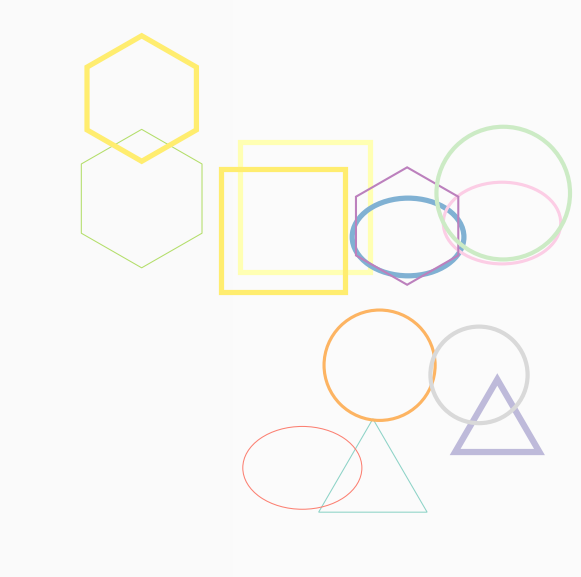[{"shape": "triangle", "thickness": 0.5, "radius": 0.54, "center": [0.642, 0.166]}, {"shape": "square", "thickness": 2.5, "radius": 0.56, "center": [0.525, 0.64]}, {"shape": "triangle", "thickness": 3, "radius": 0.42, "center": [0.856, 0.258]}, {"shape": "oval", "thickness": 0.5, "radius": 0.51, "center": [0.52, 0.189]}, {"shape": "oval", "thickness": 2.5, "radius": 0.48, "center": [0.702, 0.589]}, {"shape": "circle", "thickness": 1.5, "radius": 0.48, "center": [0.653, 0.367]}, {"shape": "hexagon", "thickness": 0.5, "radius": 0.6, "center": [0.244, 0.655]}, {"shape": "oval", "thickness": 1.5, "radius": 0.51, "center": [0.864, 0.613]}, {"shape": "circle", "thickness": 2, "radius": 0.42, "center": [0.824, 0.35]}, {"shape": "hexagon", "thickness": 1, "radius": 0.51, "center": [0.7, 0.608]}, {"shape": "circle", "thickness": 2, "radius": 0.57, "center": [0.866, 0.665]}, {"shape": "hexagon", "thickness": 2.5, "radius": 0.54, "center": [0.244, 0.829]}, {"shape": "square", "thickness": 2.5, "radius": 0.54, "center": [0.487, 0.6]}]